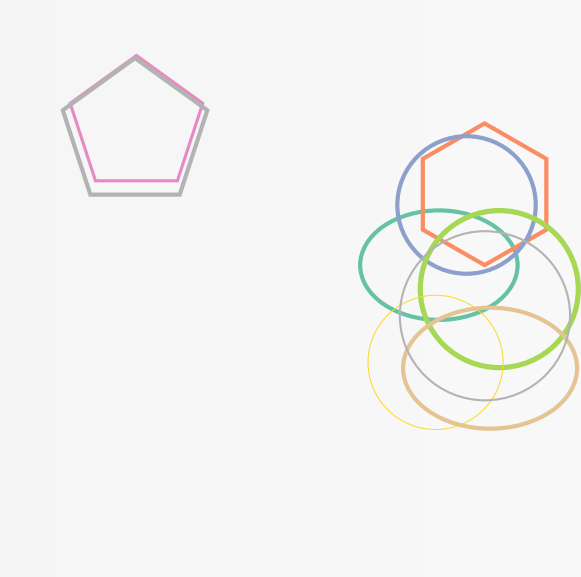[{"shape": "oval", "thickness": 2, "radius": 0.68, "center": [0.755, 0.54]}, {"shape": "hexagon", "thickness": 2, "radius": 0.61, "center": [0.834, 0.663]}, {"shape": "circle", "thickness": 2, "radius": 0.6, "center": [0.803, 0.644]}, {"shape": "pentagon", "thickness": 1.5, "radius": 0.6, "center": [0.235, 0.783]}, {"shape": "circle", "thickness": 2.5, "radius": 0.68, "center": [0.859, 0.499]}, {"shape": "circle", "thickness": 0.5, "radius": 0.58, "center": [0.749, 0.372]}, {"shape": "oval", "thickness": 2, "radius": 0.75, "center": [0.843, 0.362]}, {"shape": "circle", "thickness": 1, "radius": 0.73, "center": [0.834, 0.452]}, {"shape": "pentagon", "thickness": 2, "radius": 0.65, "center": [0.232, 0.768]}]